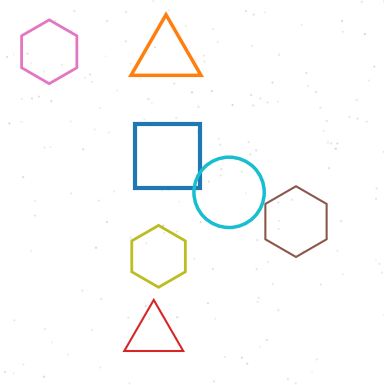[{"shape": "square", "thickness": 3, "radius": 0.42, "center": [0.435, 0.595]}, {"shape": "triangle", "thickness": 2.5, "radius": 0.52, "center": [0.431, 0.857]}, {"shape": "triangle", "thickness": 1.5, "radius": 0.44, "center": [0.399, 0.133]}, {"shape": "hexagon", "thickness": 1.5, "radius": 0.46, "center": [0.769, 0.424]}, {"shape": "hexagon", "thickness": 2, "radius": 0.41, "center": [0.128, 0.866]}, {"shape": "hexagon", "thickness": 2, "radius": 0.4, "center": [0.412, 0.334]}, {"shape": "circle", "thickness": 2.5, "radius": 0.46, "center": [0.595, 0.5]}]